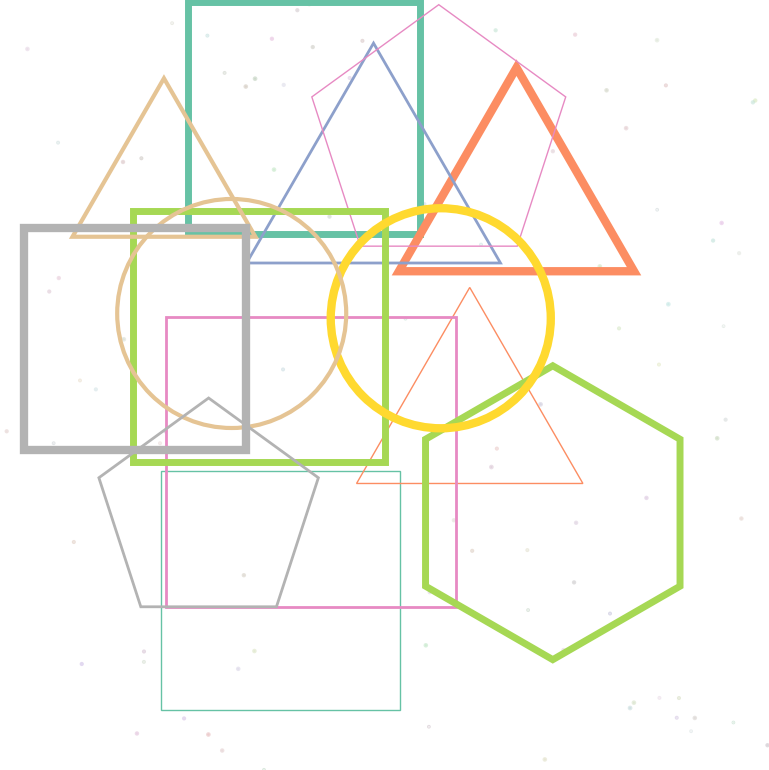[{"shape": "square", "thickness": 2.5, "radius": 0.75, "center": [0.395, 0.847]}, {"shape": "square", "thickness": 0.5, "radius": 0.78, "center": [0.364, 0.233]}, {"shape": "triangle", "thickness": 0.5, "radius": 0.85, "center": [0.61, 0.457]}, {"shape": "triangle", "thickness": 3, "radius": 0.88, "center": [0.671, 0.736]}, {"shape": "triangle", "thickness": 1, "radius": 0.95, "center": [0.485, 0.754]}, {"shape": "pentagon", "thickness": 0.5, "radius": 0.87, "center": [0.57, 0.821]}, {"shape": "square", "thickness": 1, "radius": 0.94, "center": [0.404, 0.4]}, {"shape": "hexagon", "thickness": 2.5, "radius": 0.95, "center": [0.718, 0.334]}, {"shape": "square", "thickness": 2.5, "radius": 0.82, "center": [0.336, 0.563]}, {"shape": "circle", "thickness": 3, "radius": 0.71, "center": [0.572, 0.587]}, {"shape": "circle", "thickness": 1.5, "radius": 0.74, "center": [0.301, 0.593]}, {"shape": "triangle", "thickness": 1.5, "radius": 0.69, "center": [0.213, 0.761]}, {"shape": "square", "thickness": 3, "radius": 0.72, "center": [0.175, 0.559]}, {"shape": "pentagon", "thickness": 1, "radius": 0.75, "center": [0.271, 0.333]}]